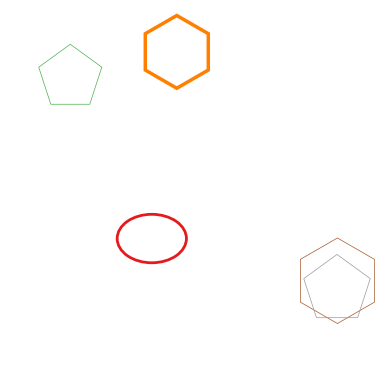[{"shape": "oval", "thickness": 2, "radius": 0.45, "center": [0.394, 0.38]}, {"shape": "pentagon", "thickness": 0.5, "radius": 0.43, "center": [0.183, 0.799]}, {"shape": "hexagon", "thickness": 2.5, "radius": 0.47, "center": [0.459, 0.865]}, {"shape": "hexagon", "thickness": 0.5, "radius": 0.56, "center": [0.876, 0.271]}, {"shape": "pentagon", "thickness": 0.5, "radius": 0.45, "center": [0.875, 0.248]}]